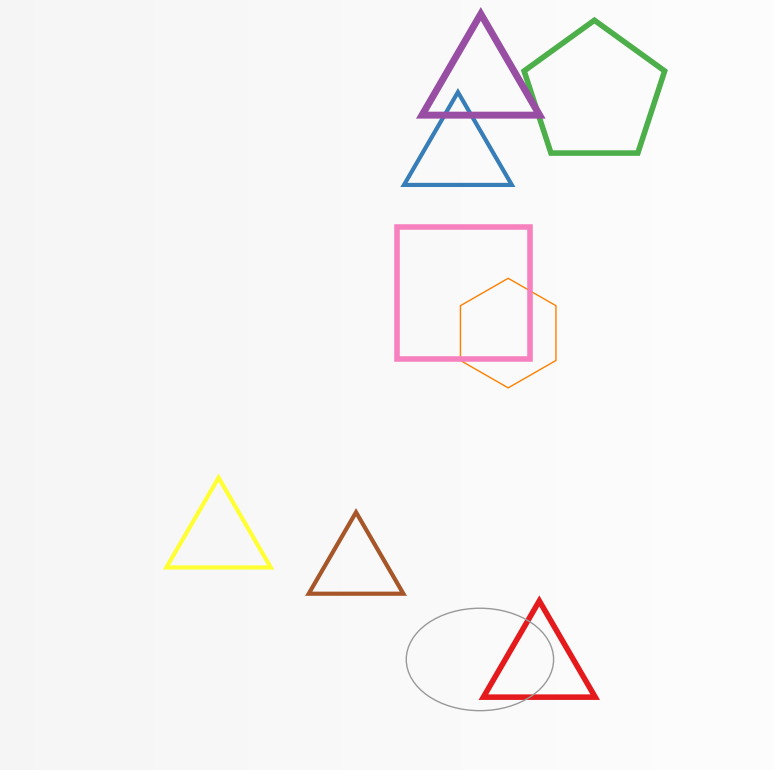[{"shape": "triangle", "thickness": 2, "radius": 0.42, "center": [0.696, 0.136]}, {"shape": "triangle", "thickness": 1.5, "radius": 0.4, "center": [0.591, 0.8]}, {"shape": "pentagon", "thickness": 2, "radius": 0.48, "center": [0.767, 0.878]}, {"shape": "triangle", "thickness": 2.5, "radius": 0.44, "center": [0.62, 0.894]}, {"shape": "hexagon", "thickness": 0.5, "radius": 0.36, "center": [0.656, 0.567]}, {"shape": "triangle", "thickness": 1.5, "radius": 0.39, "center": [0.282, 0.302]}, {"shape": "triangle", "thickness": 1.5, "radius": 0.35, "center": [0.459, 0.264]}, {"shape": "square", "thickness": 2, "radius": 0.43, "center": [0.598, 0.619]}, {"shape": "oval", "thickness": 0.5, "radius": 0.48, "center": [0.619, 0.144]}]